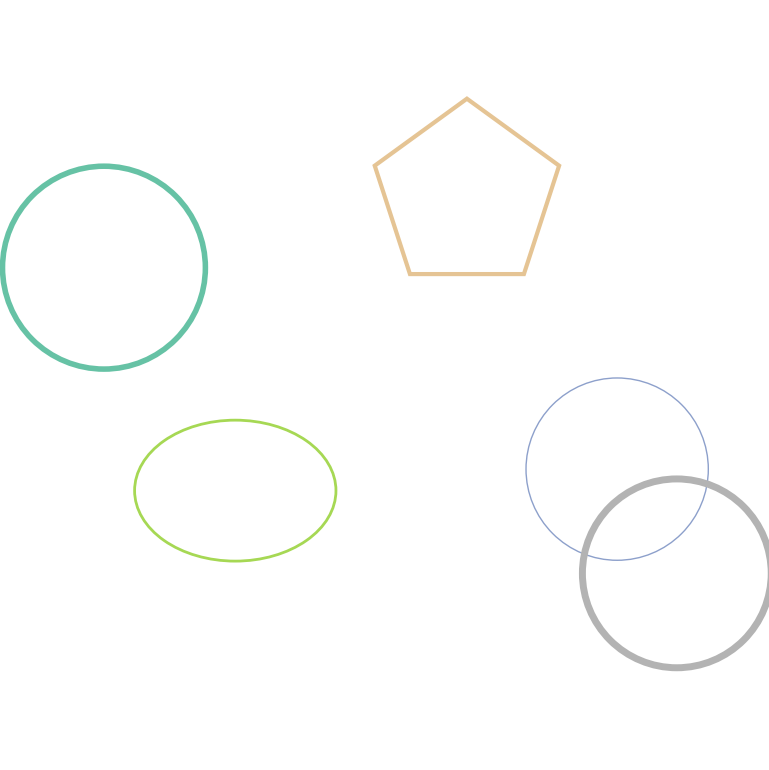[{"shape": "circle", "thickness": 2, "radius": 0.66, "center": [0.135, 0.652]}, {"shape": "circle", "thickness": 0.5, "radius": 0.59, "center": [0.802, 0.391]}, {"shape": "oval", "thickness": 1, "radius": 0.65, "center": [0.306, 0.363]}, {"shape": "pentagon", "thickness": 1.5, "radius": 0.63, "center": [0.606, 0.746]}, {"shape": "circle", "thickness": 2.5, "radius": 0.61, "center": [0.879, 0.255]}]